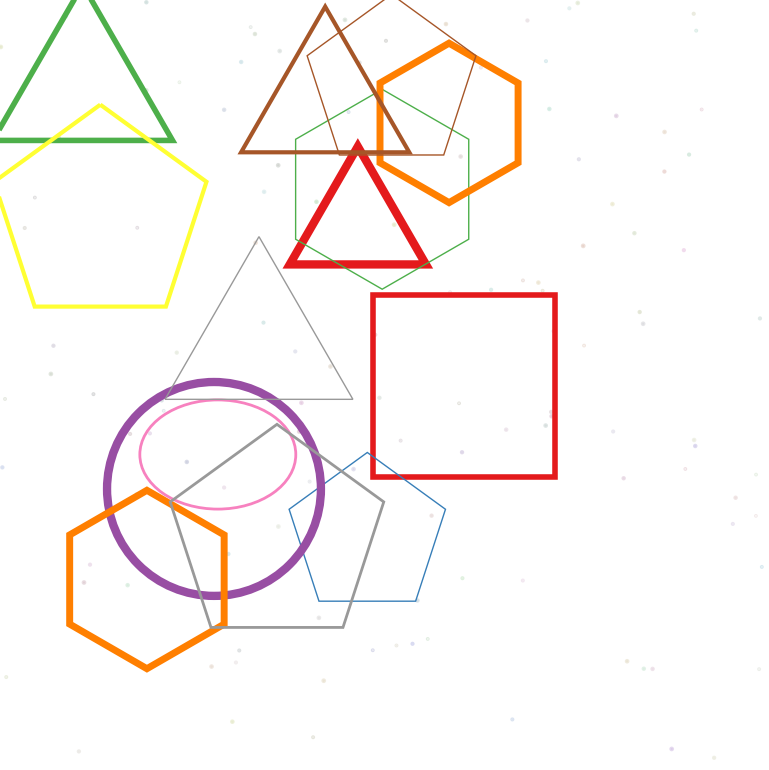[{"shape": "square", "thickness": 2, "radius": 0.59, "center": [0.602, 0.498]}, {"shape": "triangle", "thickness": 3, "radius": 0.51, "center": [0.465, 0.708]}, {"shape": "pentagon", "thickness": 0.5, "radius": 0.53, "center": [0.477, 0.306]}, {"shape": "hexagon", "thickness": 0.5, "radius": 0.65, "center": [0.496, 0.754]}, {"shape": "triangle", "thickness": 2, "radius": 0.67, "center": [0.107, 0.885]}, {"shape": "circle", "thickness": 3, "radius": 0.69, "center": [0.278, 0.365]}, {"shape": "hexagon", "thickness": 2.5, "radius": 0.58, "center": [0.191, 0.247]}, {"shape": "hexagon", "thickness": 2.5, "radius": 0.52, "center": [0.583, 0.84]}, {"shape": "pentagon", "thickness": 1.5, "radius": 0.72, "center": [0.13, 0.719]}, {"shape": "pentagon", "thickness": 0.5, "radius": 0.58, "center": [0.509, 0.892]}, {"shape": "triangle", "thickness": 1.5, "radius": 0.63, "center": [0.422, 0.865]}, {"shape": "oval", "thickness": 1, "radius": 0.51, "center": [0.283, 0.41]}, {"shape": "triangle", "thickness": 0.5, "radius": 0.7, "center": [0.336, 0.552]}, {"shape": "pentagon", "thickness": 1, "radius": 0.73, "center": [0.36, 0.303]}]